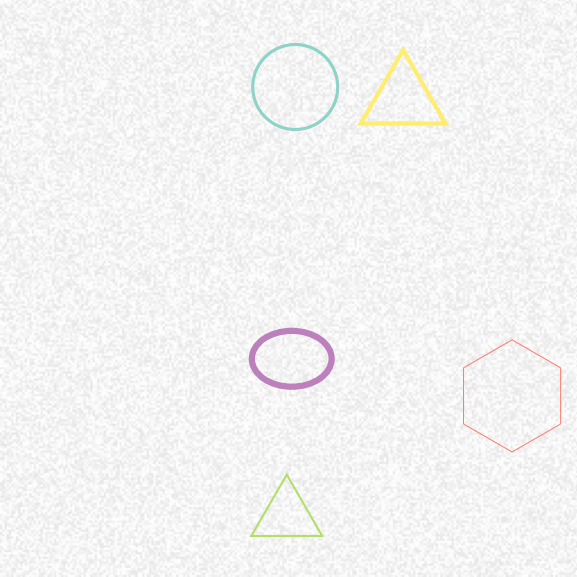[{"shape": "circle", "thickness": 1.5, "radius": 0.37, "center": [0.511, 0.848]}, {"shape": "hexagon", "thickness": 0.5, "radius": 0.49, "center": [0.887, 0.314]}, {"shape": "triangle", "thickness": 1, "radius": 0.35, "center": [0.497, 0.107]}, {"shape": "oval", "thickness": 3, "radius": 0.35, "center": [0.505, 0.378]}, {"shape": "triangle", "thickness": 2, "radius": 0.42, "center": [0.698, 0.828]}]